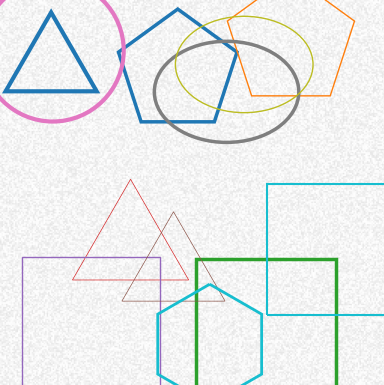[{"shape": "triangle", "thickness": 3, "radius": 0.68, "center": [0.133, 0.831]}, {"shape": "pentagon", "thickness": 2.5, "radius": 0.81, "center": [0.462, 0.815]}, {"shape": "pentagon", "thickness": 1, "radius": 0.87, "center": [0.756, 0.892]}, {"shape": "square", "thickness": 2.5, "radius": 0.91, "center": [0.69, 0.145]}, {"shape": "triangle", "thickness": 0.5, "radius": 0.87, "center": [0.339, 0.36]}, {"shape": "square", "thickness": 1, "radius": 0.9, "center": [0.236, 0.152]}, {"shape": "triangle", "thickness": 0.5, "radius": 0.77, "center": [0.451, 0.295]}, {"shape": "circle", "thickness": 3, "radius": 0.92, "center": [0.137, 0.869]}, {"shape": "oval", "thickness": 2.5, "radius": 0.94, "center": [0.589, 0.761]}, {"shape": "oval", "thickness": 1, "radius": 0.89, "center": [0.634, 0.832]}, {"shape": "square", "thickness": 1.5, "radius": 0.85, "center": [0.863, 0.351]}, {"shape": "hexagon", "thickness": 2, "radius": 0.78, "center": [0.545, 0.106]}]